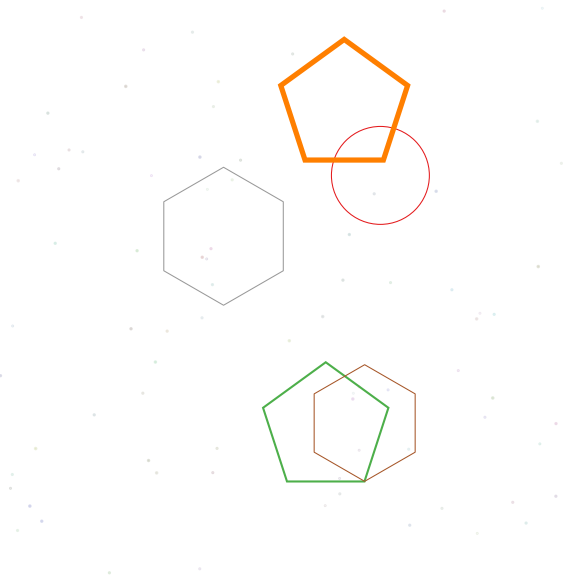[{"shape": "circle", "thickness": 0.5, "radius": 0.42, "center": [0.659, 0.695]}, {"shape": "pentagon", "thickness": 1, "radius": 0.57, "center": [0.564, 0.258]}, {"shape": "pentagon", "thickness": 2.5, "radius": 0.58, "center": [0.596, 0.815]}, {"shape": "hexagon", "thickness": 0.5, "radius": 0.5, "center": [0.631, 0.267]}, {"shape": "hexagon", "thickness": 0.5, "radius": 0.6, "center": [0.387, 0.59]}]